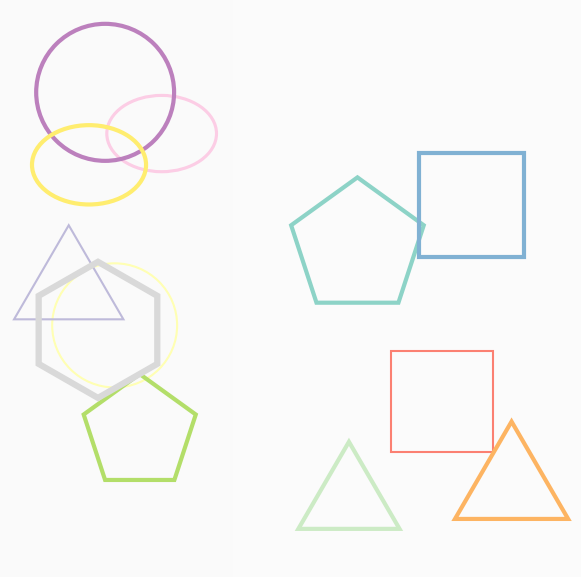[{"shape": "pentagon", "thickness": 2, "radius": 0.6, "center": [0.615, 0.572]}, {"shape": "circle", "thickness": 1, "radius": 0.54, "center": [0.197, 0.436]}, {"shape": "triangle", "thickness": 1, "radius": 0.54, "center": [0.118, 0.501]}, {"shape": "square", "thickness": 1, "radius": 0.44, "center": [0.761, 0.304]}, {"shape": "square", "thickness": 2, "radius": 0.45, "center": [0.811, 0.644]}, {"shape": "triangle", "thickness": 2, "radius": 0.56, "center": [0.88, 0.157]}, {"shape": "pentagon", "thickness": 2, "radius": 0.51, "center": [0.24, 0.25]}, {"shape": "oval", "thickness": 1.5, "radius": 0.47, "center": [0.278, 0.768]}, {"shape": "hexagon", "thickness": 3, "radius": 0.59, "center": [0.169, 0.428]}, {"shape": "circle", "thickness": 2, "radius": 0.59, "center": [0.181, 0.839]}, {"shape": "triangle", "thickness": 2, "radius": 0.5, "center": [0.6, 0.134]}, {"shape": "oval", "thickness": 2, "radius": 0.49, "center": [0.153, 0.714]}]